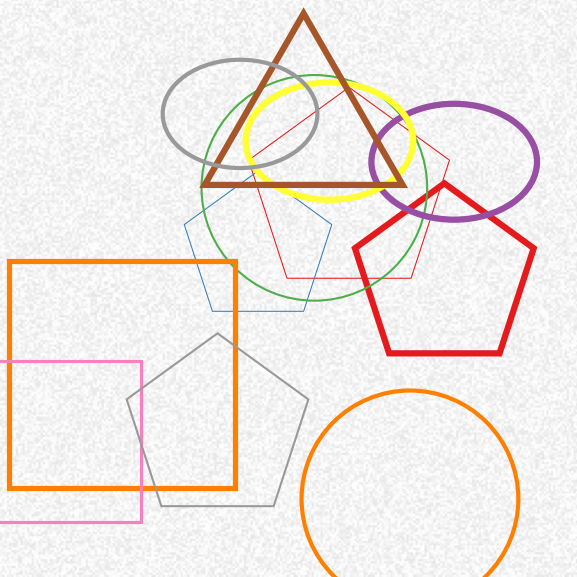[{"shape": "pentagon", "thickness": 3, "radius": 0.81, "center": [0.769, 0.519]}, {"shape": "pentagon", "thickness": 0.5, "radius": 0.91, "center": [0.604, 0.665]}, {"shape": "pentagon", "thickness": 0.5, "radius": 0.67, "center": [0.447, 0.569]}, {"shape": "circle", "thickness": 1, "radius": 0.98, "center": [0.544, 0.674]}, {"shape": "oval", "thickness": 3, "radius": 0.72, "center": [0.787, 0.719]}, {"shape": "circle", "thickness": 2, "radius": 0.94, "center": [0.71, 0.135]}, {"shape": "square", "thickness": 2.5, "radius": 0.98, "center": [0.211, 0.35]}, {"shape": "oval", "thickness": 3, "radius": 0.73, "center": [0.57, 0.755]}, {"shape": "triangle", "thickness": 3, "radius": 0.99, "center": [0.526, 0.778]}, {"shape": "square", "thickness": 1.5, "radius": 0.7, "center": [0.105, 0.234]}, {"shape": "oval", "thickness": 2, "radius": 0.67, "center": [0.416, 0.802]}, {"shape": "pentagon", "thickness": 1, "radius": 0.83, "center": [0.377, 0.256]}]